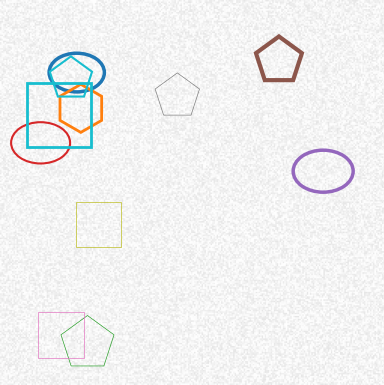[{"shape": "oval", "thickness": 2.5, "radius": 0.36, "center": [0.199, 0.812]}, {"shape": "hexagon", "thickness": 2, "radius": 0.31, "center": [0.21, 0.719]}, {"shape": "pentagon", "thickness": 0.5, "radius": 0.36, "center": [0.227, 0.108]}, {"shape": "oval", "thickness": 1.5, "radius": 0.38, "center": [0.105, 0.629]}, {"shape": "oval", "thickness": 2.5, "radius": 0.39, "center": [0.839, 0.555]}, {"shape": "pentagon", "thickness": 3, "radius": 0.31, "center": [0.725, 0.843]}, {"shape": "square", "thickness": 0.5, "radius": 0.3, "center": [0.159, 0.129]}, {"shape": "pentagon", "thickness": 0.5, "radius": 0.3, "center": [0.461, 0.75]}, {"shape": "square", "thickness": 0.5, "radius": 0.29, "center": [0.257, 0.417]}, {"shape": "square", "thickness": 2, "radius": 0.42, "center": [0.153, 0.701]}, {"shape": "pentagon", "thickness": 1.5, "radius": 0.29, "center": [0.184, 0.796]}]